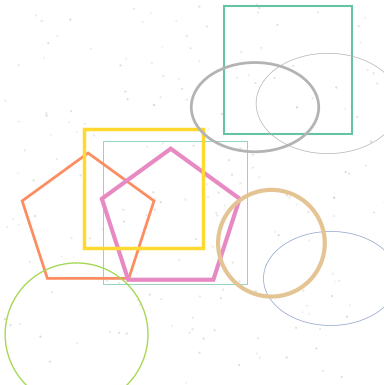[{"shape": "square", "thickness": 1.5, "radius": 0.83, "center": [0.749, 0.818]}, {"shape": "square", "thickness": 0.5, "radius": 0.93, "center": [0.454, 0.448]}, {"shape": "pentagon", "thickness": 2, "radius": 0.9, "center": [0.229, 0.423]}, {"shape": "oval", "thickness": 0.5, "radius": 0.87, "center": [0.859, 0.277]}, {"shape": "pentagon", "thickness": 3, "radius": 0.94, "center": [0.444, 0.426]}, {"shape": "circle", "thickness": 1, "radius": 0.93, "center": [0.199, 0.131]}, {"shape": "square", "thickness": 2.5, "radius": 0.77, "center": [0.373, 0.51]}, {"shape": "circle", "thickness": 3, "radius": 0.69, "center": [0.705, 0.368]}, {"shape": "oval", "thickness": 2, "radius": 0.83, "center": [0.662, 0.722]}, {"shape": "oval", "thickness": 0.5, "radius": 0.93, "center": [0.852, 0.731]}]